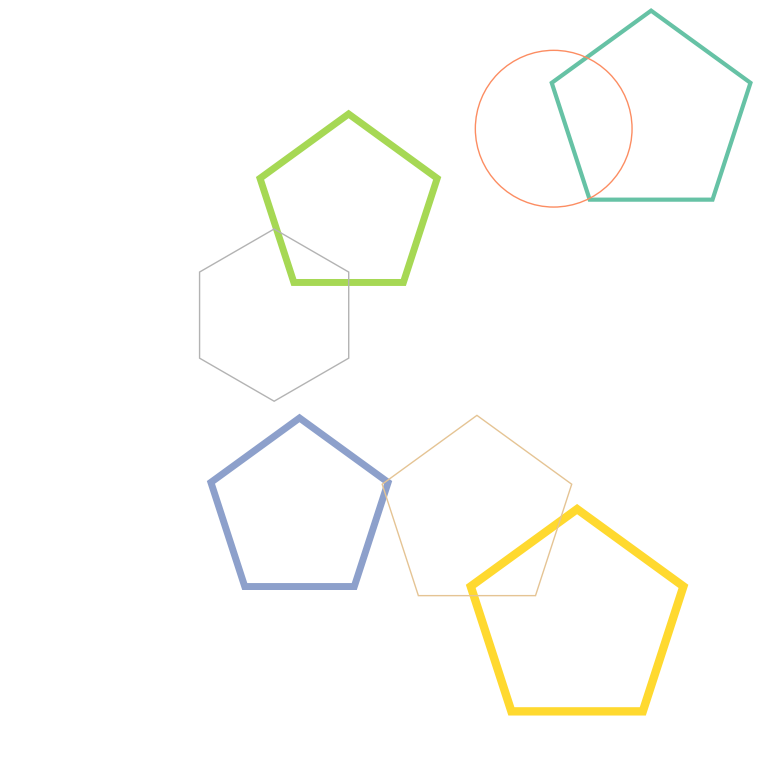[{"shape": "pentagon", "thickness": 1.5, "radius": 0.68, "center": [0.846, 0.85]}, {"shape": "circle", "thickness": 0.5, "radius": 0.51, "center": [0.719, 0.833]}, {"shape": "pentagon", "thickness": 2.5, "radius": 0.6, "center": [0.389, 0.336]}, {"shape": "pentagon", "thickness": 2.5, "radius": 0.6, "center": [0.453, 0.731]}, {"shape": "pentagon", "thickness": 3, "radius": 0.73, "center": [0.749, 0.194]}, {"shape": "pentagon", "thickness": 0.5, "radius": 0.65, "center": [0.619, 0.331]}, {"shape": "hexagon", "thickness": 0.5, "radius": 0.56, "center": [0.356, 0.591]}]